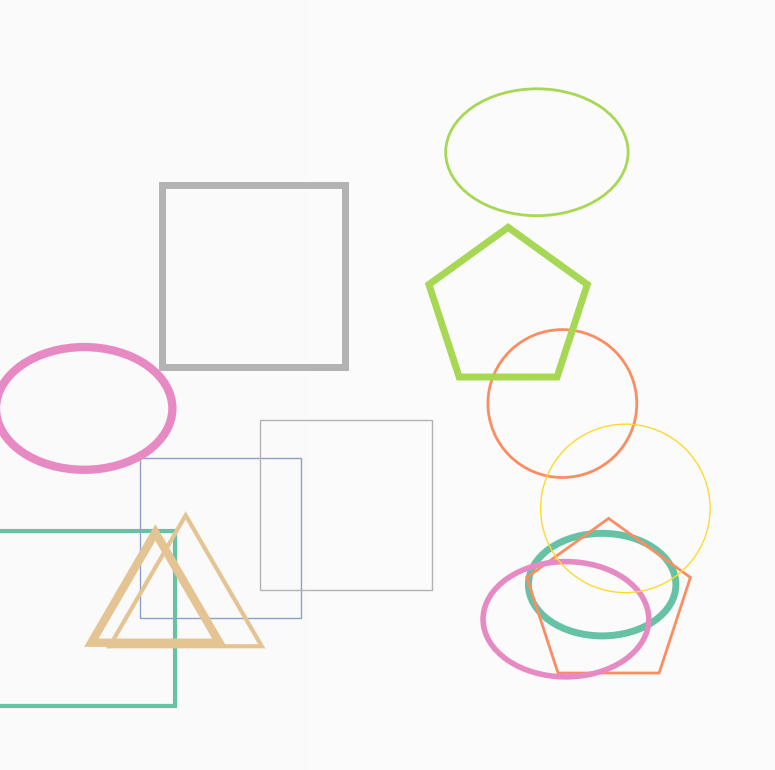[{"shape": "square", "thickness": 1.5, "radius": 0.57, "center": [0.112, 0.197]}, {"shape": "oval", "thickness": 2.5, "radius": 0.48, "center": [0.777, 0.241]}, {"shape": "pentagon", "thickness": 1, "radius": 0.55, "center": [0.785, 0.216]}, {"shape": "circle", "thickness": 1, "radius": 0.48, "center": [0.726, 0.476]}, {"shape": "square", "thickness": 0.5, "radius": 0.52, "center": [0.284, 0.302]}, {"shape": "oval", "thickness": 2, "radius": 0.53, "center": [0.73, 0.196]}, {"shape": "oval", "thickness": 3, "radius": 0.57, "center": [0.109, 0.47]}, {"shape": "pentagon", "thickness": 2.5, "radius": 0.54, "center": [0.656, 0.597]}, {"shape": "oval", "thickness": 1, "radius": 0.59, "center": [0.693, 0.802]}, {"shape": "circle", "thickness": 0.5, "radius": 0.55, "center": [0.807, 0.34]}, {"shape": "triangle", "thickness": 1.5, "radius": 0.57, "center": [0.24, 0.217]}, {"shape": "triangle", "thickness": 3, "radius": 0.48, "center": [0.2, 0.213]}, {"shape": "square", "thickness": 2.5, "radius": 0.59, "center": [0.327, 0.642]}, {"shape": "square", "thickness": 0.5, "radius": 0.55, "center": [0.446, 0.344]}]